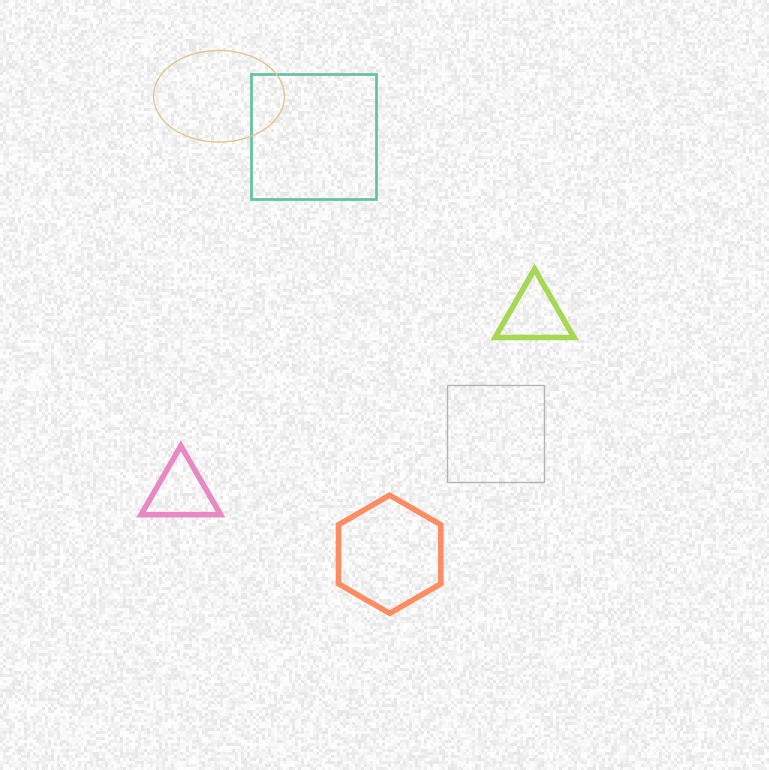[{"shape": "square", "thickness": 1, "radius": 0.41, "center": [0.407, 0.822]}, {"shape": "hexagon", "thickness": 2, "radius": 0.38, "center": [0.506, 0.28]}, {"shape": "triangle", "thickness": 2, "radius": 0.3, "center": [0.235, 0.361]}, {"shape": "triangle", "thickness": 2, "radius": 0.3, "center": [0.694, 0.591]}, {"shape": "oval", "thickness": 0.5, "radius": 0.43, "center": [0.284, 0.875]}, {"shape": "square", "thickness": 0.5, "radius": 0.32, "center": [0.643, 0.437]}]